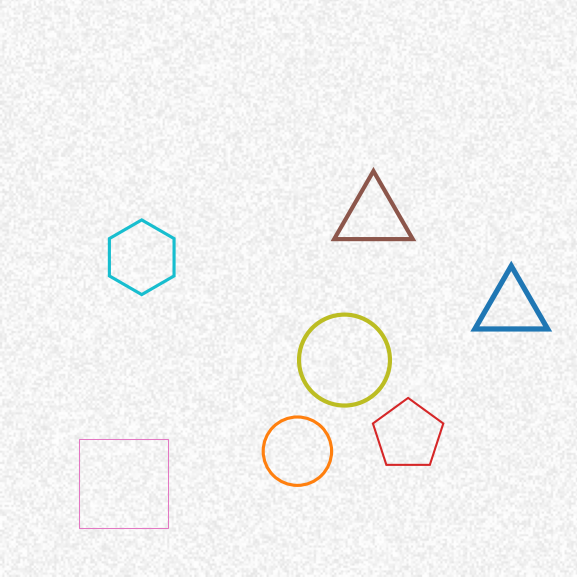[{"shape": "triangle", "thickness": 2.5, "radius": 0.36, "center": [0.885, 0.466]}, {"shape": "circle", "thickness": 1.5, "radius": 0.3, "center": [0.515, 0.218]}, {"shape": "pentagon", "thickness": 1, "radius": 0.32, "center": [0.707, 0.246]}, {"shape": "triangle", "thickness": 2, "radius": 0.39, "center": [0.647, 0.624]}, {"shape": "square", "thickness": 0.5, "radius": 0.38, "center": [0.213, 0.162]}, {"shape": "circle", "thickness": 2, "radius": 0.39, "center": [0.597, 0.376]}, {"shape": "hexagon", "thickness": 1.5, "radius": 0.32, "center": [0.245, 0.554]}]